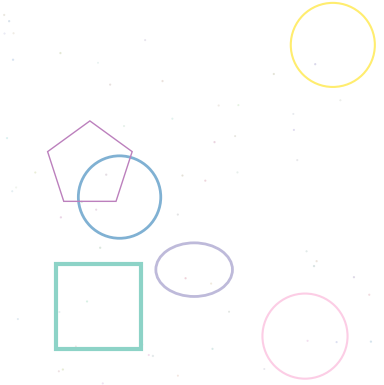[{"shape": "square", "thickness": 3, "radius": 0.55, "center": [0.256, 0.205]}, {"shape": "oval", "thickness": 2, "radius": 0.5, "center": [0.504, 0.3]}, {"shape": "circle", "thickness": 2, "radius": 0.54, "center": [0.311, 0.488]}, {"shape": "circle", "thickness": 1.5, "radius": 0.55, "center": [0.792, 0.127]}, {"shape": "pentagon", "thickness": 1, "radius": 0.58, "center": [0.233, 0.57]}, {"shape": "circle", "thickness": 1.5, "radius": 0.55, "center": [0.864, 0.883]}]